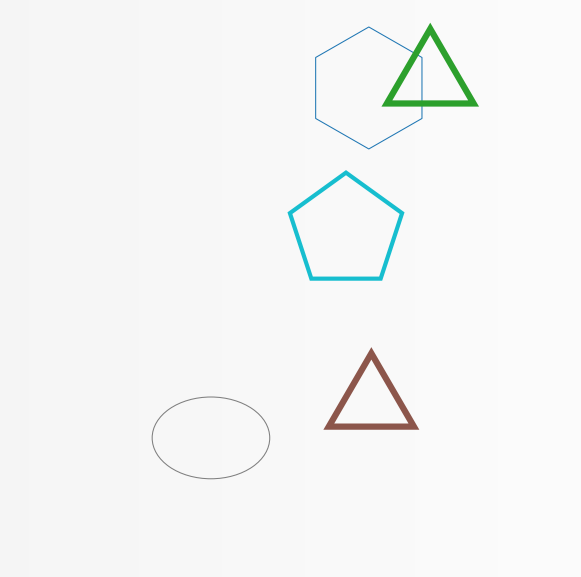[{"shape": "hexagon", "thickness": 0.5, "radius": 0.53, "center": [0.635, 0.847]}, {"shape": "triangle", "thickness": 3, "radius": 0.43, "center": [0.74, 0.863]}, {"shape": "triangle", "thickness": 3, "radius": 0.42, "center": [0.639, 0.303]}, {"shape": "oval", "thickness": 0.5, "radius": 0.51, "center": [0.363, 0.241]}, {"shape": "pentagon", "thickness": 2, "radius": 0.51, "center": [0.595, 0.599]}]